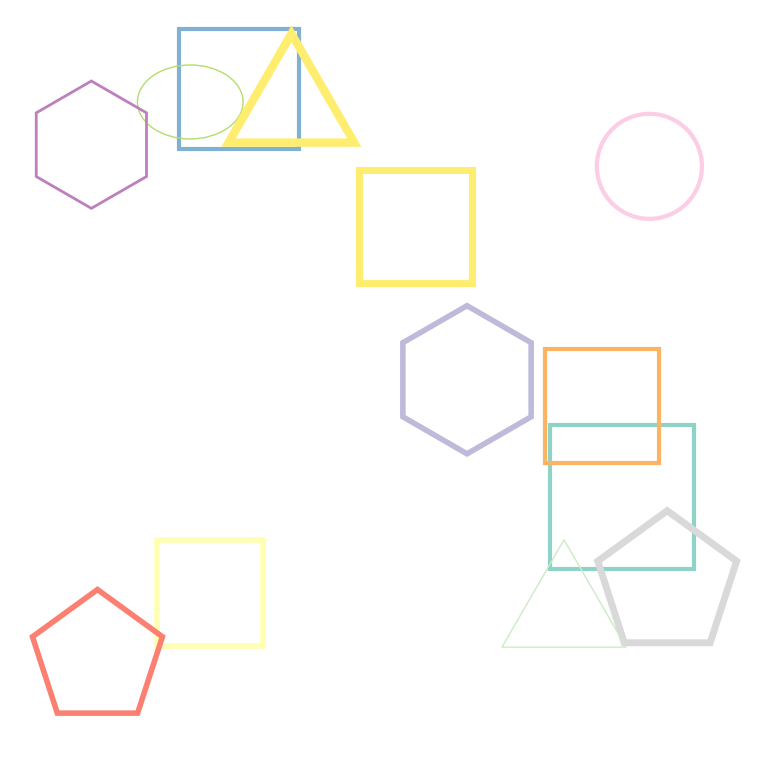[{"shape": "square", "thickness": 1.5, "radius": 0.47, "center": [0.808, 0.355]}, {"shape": "square", "thickness": 2, "radius": 0.34, "center": [0.273, 0.23]}, {"shape": "hexagon", "thickness": 2, "radius": 0.48, "center": [0.607, 0.507]}, {"shape": "pentagon", "thickness": 2, "radius": 0.44, "center": [0.127, 0.146]}, {"shape": "square", "thickness": 1.5, "radius": 0.39, "center": [0.31, 0.884]}, {"shape": "square", "thickness": 1.5, "radius": 0.37, "center": [0.782, 0.472]}, {"shape": "oval", "thickness": 0.5, "radius": 0.34, "center": [0.247, 0.868]}, {"shape": "circle", "thickness": 1.5, "radius": 0.34, "center": [0.843, 0.784]}, {"shape": "pentagon", "thickness": 2.5, "radius": 0.47, "center": [0.867, 0.242]}, {"shape": "hexagon", "thickness": 1, "radius": 0.41, "center": [0.119, 0.812]}, {"shape": "triangle", "thickness": 0.5, "radius": 0.47, "center": [0.732, 0.206]}, {"shape": "triangle", "thickness": 3, "radius": 0.47, "center": [0.378, 0.862]}, {"shape": "square", "thickness": 2.5, "radius": 0.37, "center": [0.539, 0.706]}]